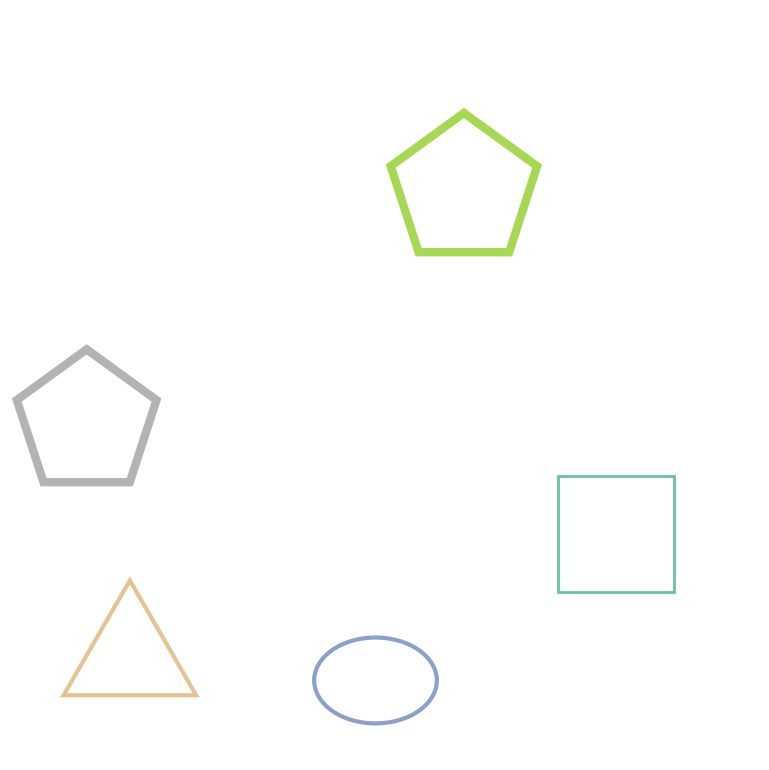[{"shape": "square", "thickness": 1, "radius": 0.38, "center": [0.8, 0.307]}, {"shape": "oval", "thickness": 1.5, "radius": 0.4, "center": [0.488, 0.116]}, {"shape": "pentagon", "thickness": 3, "radius": 0.5, "center": [0.602, 0.753]}, {"shape": "triangle", "thickness": 1.5, "radius": 0.5, "center": [0.169, 0.147]}, {"shape": "pentagon", "thickness": 3, "radius": 0.48, "center": [0.113, 0.451]}]